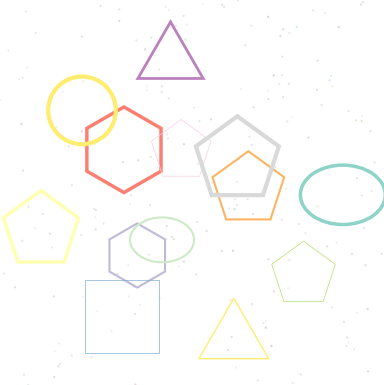[{"shape": "oval", "thickness": 2.5, "radius": 0.55, "center": [0.89, 0.494]}, {"shape": "pentagon", "thickness": 2.5, "radius": 0.51, "center": [0.106, 0.403]}, {"shape": "hexagon", "thickness": 1.5, "radius": 0.42, "center": [0.356, 0.336]}, {"shape": "hexagon", "thickness": 2.5, "radius": 0.56, "center": [0.322, 0.611]}, {"shape": "square", "thickness": 0.5, "radius": 0.48, "center": [0.317, 0.178]}, {"shape": "pentagon", "thickness": 1.5, "radius": 0.49, "center": [0.645, 0.509]}, {"shape": "pentagon", "thickness": 0.5, "radius": 0.43, "center": [0.788, 0.287]}, {"shape": "pentagon", "thickness": 0.5, "radius": 0.41, "center": [0.471, 0.608]}, {"shape": "pentagon", "thickness": 3, "radius": 0.57, "center": [0.617, 0.585]}, {"shape": "triangle", "thickness": 2, "radius": 0.49, "center": [0.443, 0.845]}, {"shape": "oval", "thickness": 1.5, "radius": 0.42, "center": [0.421, 0.377]}, {"shape": "circle", "thickness": 3, "radius": 0.44, "center": [0.213, 0.713]}, {"shape": "triangle", "thickness": 1, "radius": 0.52, "center": [0.607, 0.121]}]